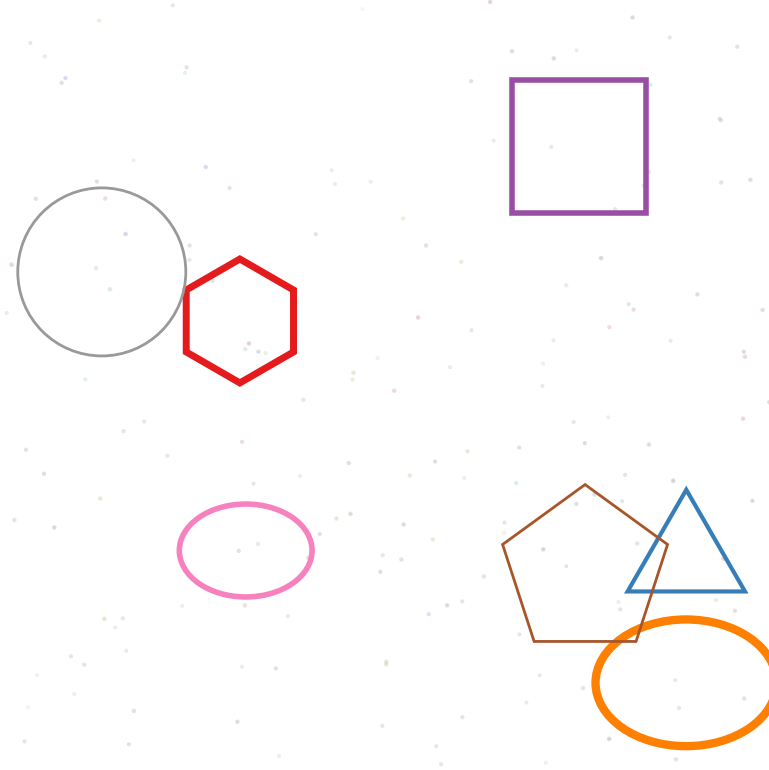[{"shape": "hexagon", "thickness": 2.5, "radius": 0.4, "center": [0.312, 0.583]}, {"shape": "triangle", "thickness": 1.5, "radius": 0.44, "center": [0.891, 0.276]}, {"shape": "square", "thickness": 2, "radius": 0.43, "center": [0.752, 0.81]}, {"shape": "oval", "thickness": 3, "radius": 0.59, "center": [0.891, 0.113]}, {"shape": "pentagon", "thickness": 1, "radius": 0.56, "center": [0.76, 0.258]}, {"shape": "oval", "thickness": 2, "radius": 0.43, "center": [0.319, 0.285]}, {"shape": "circle", "thickness": 1, "radius": 0.55, "center": [0.132, 0.647]}]